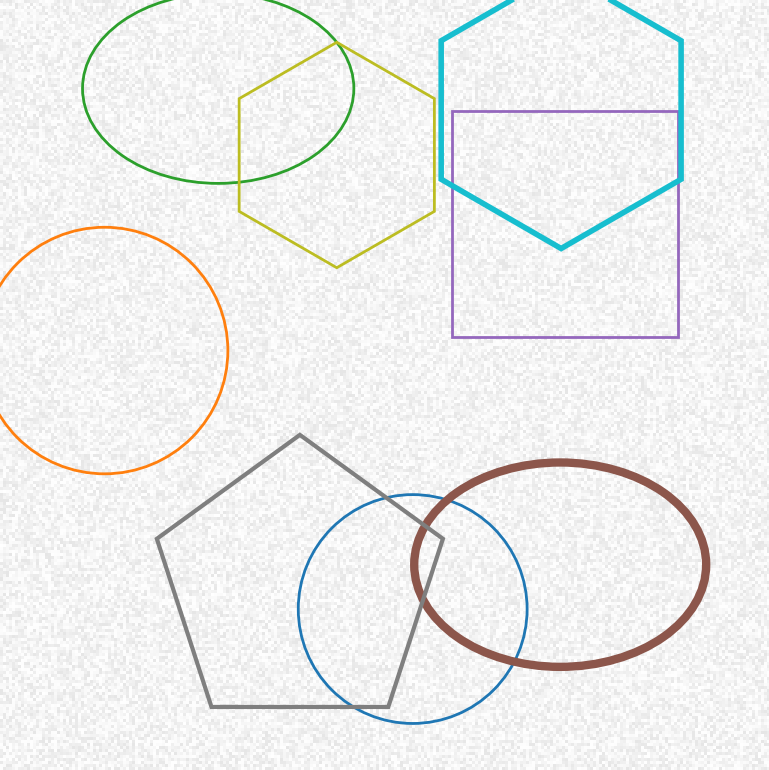[{"shape": "circle", "thickness": 1, "radius": 0.74, "center": [0.536, 0.209]}, {"shape": "circle", "thickness": 1, "radius": 0.8, "center": [0.136, 0.545]}, {"shape": "oval", "thickness": 1, "radius": 0.88, "center": [0.283, 0.885]}, {"shape": "square", "thickness": 1, "radius": 0.73, "center": [0.734, 0.71]}, {"shape": "oval", "thickness": 3, "radius": 0.95, "center": [0.728, 0.267]}, {"shape": "pentagon", "thickness": 1.5, "radius": 0.98, "center": [0.389, 0.24]}, {"shape": "hexagon", "thickness": 1, "radius": 0.73, "center": [0.437, 0.799]}, {"shape": "hexagon", "thickness": 2, "radius": 0.9, "center": [0.729, 0.857]}]